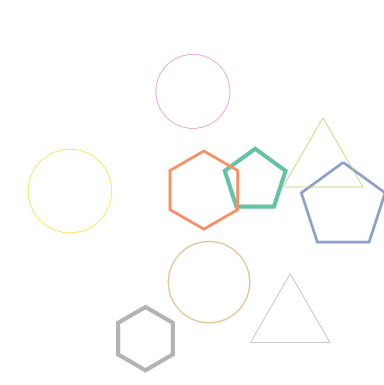[{"shape": "pentagon", "thickness": 3, "radius": 0.42, "center": [0.663, 0.531]}, {"shape": "hexagon", "thickness": 2, "radius": 0.51, "center": [0.529, 0.506]}, {"shape": "pentagon", "thickness": 2, "radius": 0.57, "center": [0.891, 0.464]}, {"shape": "circle", "thickness": 0.5, "radius": 0.48, "center": [0.501, 0.763]}, {"shape": "triangle", "thickness": 0.5, "radius": 0.6, "center": [0.839, 0.574]}, {"shape": "circle", "thickness": 0.5, "radius": 0.54, "center": [0.182, 0.504]}, {"shape": "circle", "thickness": 1, "radius": 0.53, "center": [0.543, 0.267]}, {"shape": "hexagon", "thickness": 3, "radius": 0.41, "center": [0.378, 0.12]}, {"shape": "triangle", "thickness": 0.5, "radius": 0.59, "center": [0.754, 0.17]}]